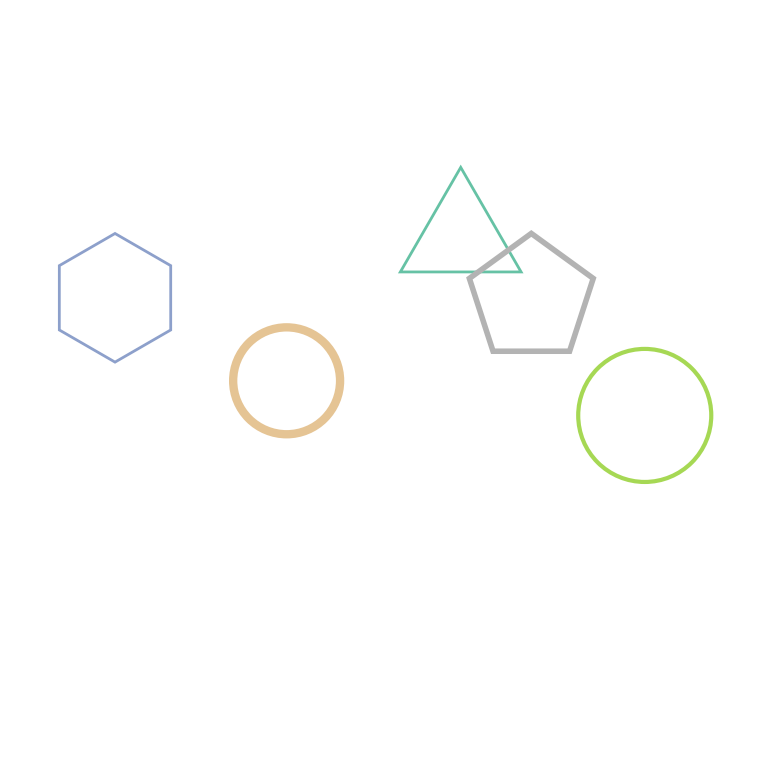[{"shape": "triangle", "thickness": 1, "radius": 0.45, "center": [0.598, 0.692]}, {"shape": "hexagon", "thickness": 1, "radius": 0.42, "center": [0.149, 0.613]}, {"shape": "circle", "thickness": 1.5, "radius": 0.43, "center": [0.837, 0.46]}, {"shape": "circle", "thickness": 3, "radius": 0.35, "center": [0.372, 0.505]}, {"shape": "pentagon", "thickness": 2, "radius": 0.42, "center": [0.69, 0.612]}]